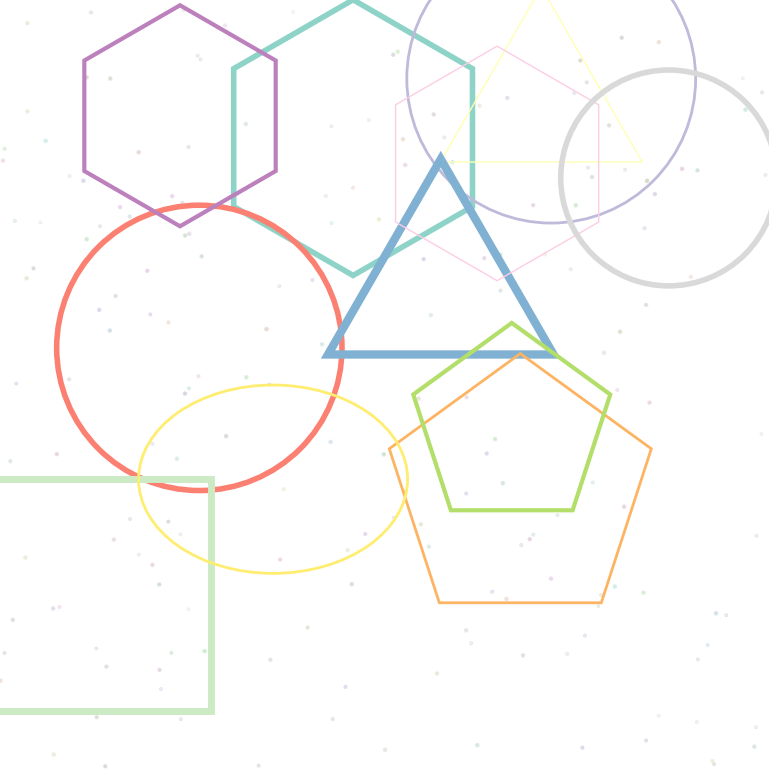[{"shape": "hexagon", "thickness": 2, "radius": 0.9, "center": [0.459, 0.821]}, {"shape": "triangle", "thickness": 0.5, "radius": 0.76, "center": [0.703, 0.865]}, {"shape": "circle", "thickness": 1, "radius": 0.94, "center": [0.716, 0.898]}, {"shape": "circle", "thickness": 2, "radius": 0.93, "center": [0.259, 0.548]}, {"shape": "triangle", "thickness": 3, "radius": 0.85, "center": [0.572, 0.624]}, {"shape": "pentagon", "thickness": 1, "radius": 0.89, "center": [0.676, 0.362]}, {"shape": "pentagon", "thickness": 1.5, "radius": 0.67, "center": [0.665, 0.446]}, {"shape": "hexagon", "thickness": 0.5, "radius": 0.76, "center": [0.646, 0.788]}, {"shape": "circle", "thickness": 2, "radius": 0.7, "center": [0.868, 0.769]}, {"shape": "hexagon", "thickness": 1.5, "radius": 0.72, "center": [0.234, 0.85]}, {"shape": "square", "thickness": 2.5, "radius": 0.75, "center": [0.123, 0.227]}, {"shape": "oval", "thickness": 1, "radius": 0.87, "center": [0.355, 0.378]}]